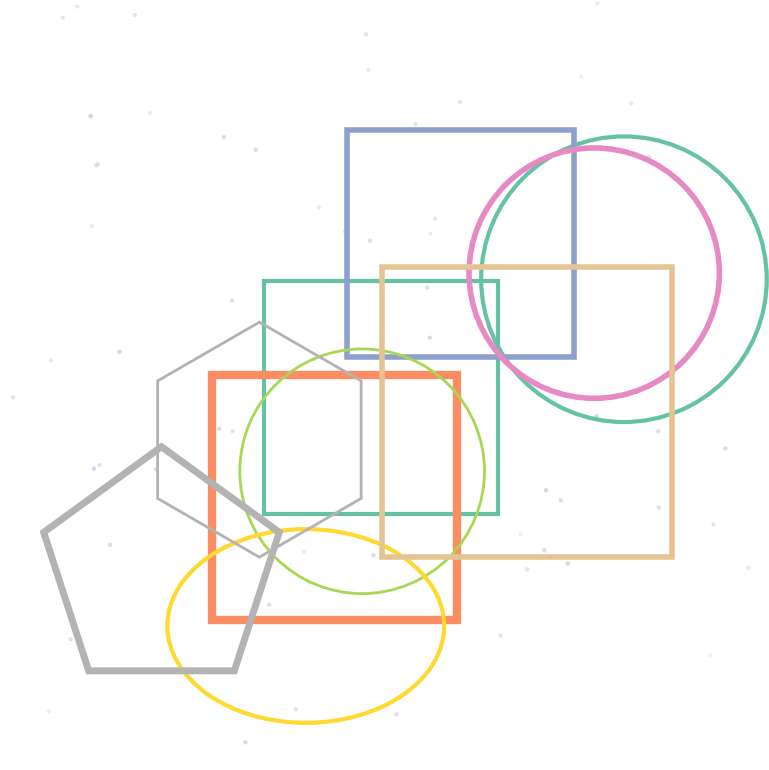[{"shape": "circle", "thickness": 1.5, "radius": 0.93, "center": [0.81, 0.637]}, {"shape": "square", "thickness": 1.5, "radius": 0.76, "center": [0.495, 0.484]}, {"shape": "square", "thickness": 3, "radius": 0.79, "center": [0.434, 0.354]}, {"shape": "square", "thickness": 2, "radius": 0.74, "center": [0.598, 0.684]}, {"shape": "circle", "thickness": 2, "radius": 0.81, "center": [0.772, 0.645]}, {"shape": "circle", "thickness": 1, "radius": 0.79, "center": [0.47, 0.388]}, {"shape": "oval", "thickness": 1.5, "radius": 0.9, "center": [0.397, 0.187]}, {"shape": "square", "thickness": 2, "radius": 0.94, "center": [0.685, 0.464]}, {"shape": "pentagon", "thickness": 2.5, "radius": 0.8, "center": [0.21, 0.259]}, {"shape": "hexagon", "thickness": 1, "radius": 0.76, "center": [0.337, 0.429]}]